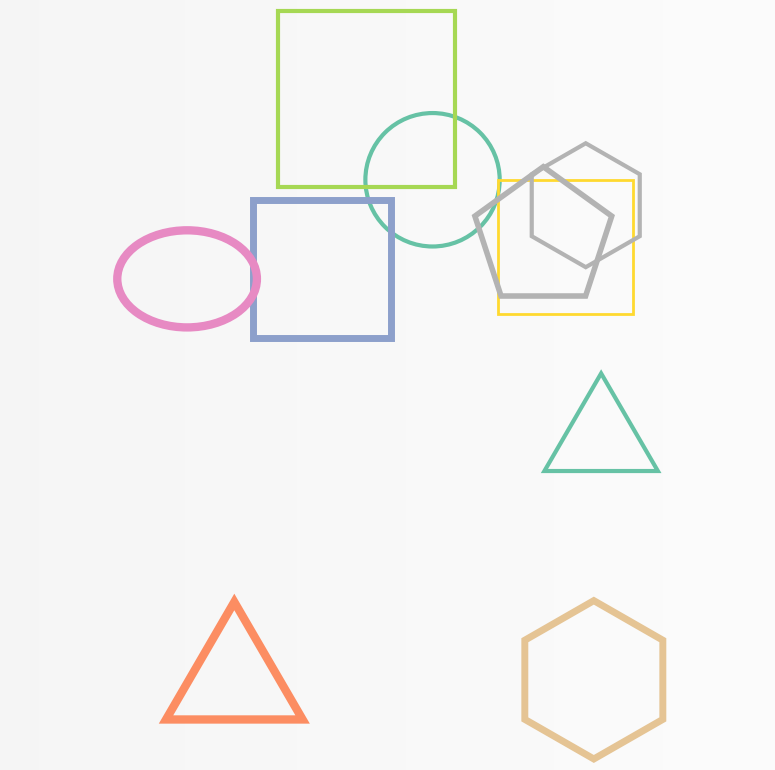[{"shape": "circle", "thickness": 1.5, "radius": 0.43, "center": [0.558, 0.767]}, {"shape": "triangle", "thickness": 1.5, "radius": 0.42, "center": [0.776, 0.431]}, {"shape": "triangle", "thickness": 3, "radius": 0.51, "center": [0.302, 0.116]}, {"shape": "square", "thickness": 2.5, "radius": 0.45, "center": [0.415, 0.65]}, {"shape": "oval", "thickness": 3, "radius": 0.45, "center": [0.241, 0.638]}, {"shape": "square", "thickness": 1.5, "radius": 0.57, "center": [0.473, 0.871]}, {"shape": "square", "thickness": 1, "radius": 0.43, "center": [0.73, 0.679]}, {"shape": "hexagon", "thickness": 2.5, "radius": 0.51, "center": [0.766, 0.117]}, {"shape": "pentagon", "thickness": 2, "radius": 0.46, "center": [0.701, 0.691]}, {"shape": "hexagon", "thickness": 1.5, "radius": 0.4, "center": [0.756, 0.733]}]